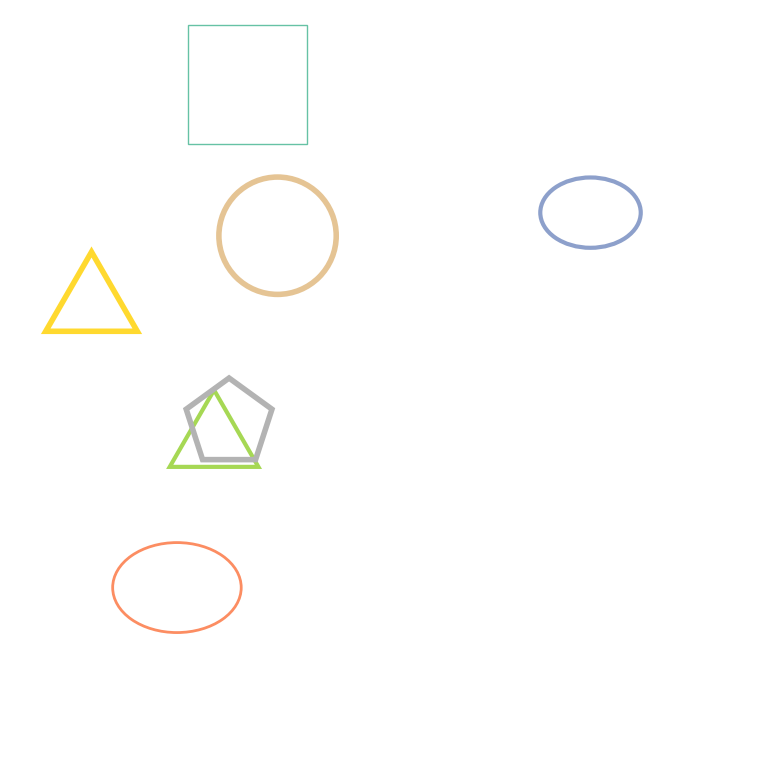[{"shape": "square", "thickness": 0.5, "radius": 0.39, "center": [0.321, 0.89]}, {"shape": "oval", "thickness": 1, "radius": 0.42, "center": [0.23, 0.237]}, {"shape": "oval", "thickness": 1.5, "radius": 0.33, "center": [0.767, 0.724]}, {"shape": "triangle", "thickness": 1.5, "radius": 0.33, "center": [0.278, 0.427]}, {"shape": "triangle", "thickness": 2, "radius": 0.34, "center": [0.119, 0.604]}, {"shape": "circle", "thickness": 2, "radius": 0.38, "center": [0.36, 0.694]}, {"shape": "pentagon", "thickness": 2, "radius": 0.29, "center": [0.298, 0.45]}]